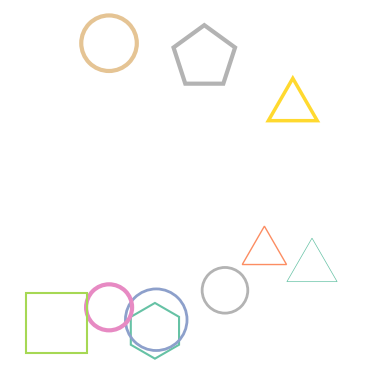[{"shape": "hexagon", "thickness": 1.5, "radius": 0.36, "center": [0.402, 0.141]}, {"shape": "triangle", "thickness": 0.5, "radius": 0.38, "center": [0.81, 0.306]}, {"shape": "triangle", "thickness": 1, "radius": 0.33, "center": [0.687, 0.346]}, {"shape": "circle", "thickness": 2, "radius": 0.4, "center": [0.406, 0.17]}, {"shape": "circle", "thickness": 3, "radius": 0.3, "center": [0.283, 0.202]}, {"shape": "square", "thickness": 1.5, "radius": 0.39, "center": [0.147, 0.161]}, {"shape": "triangle", "thickness": 2.5, "radius": 0.37, "center": [0.761, 0.723]}, {"shape": "circle", "thickness": 3, "radius": 0.36, "center": [0.283, 0.888]}, {"shape": "circle", "thickness": 2, "radius": 0.3, "center": [0.584, 0.246]}, {"shape": "pentagon", "thickness": 3, "radius": 0.42, "center": [0.531, 0.851]}]